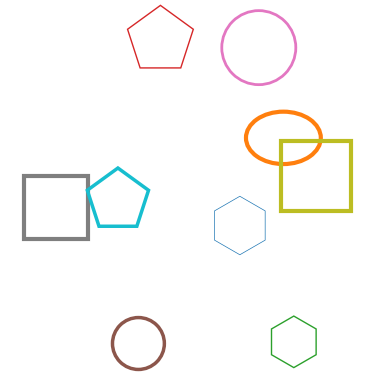[{"shape": "hexagon", "thickness": 0.5, "radius": 0.38, "center": [0.623, 0.414]}, {"shape": "oval", "thickness": 3, "radius": 0.49, "center": [0.736, 0.642]}, {"shape": "hexagon", "thickness": 1, "radius": 0.33, "center": [0.763, 0.112]}, {"shape": "pentagon", "thickness": 1, "radius": 0.45, "center": [0.417, 0.896]}, {"shape": "circle", "thickness": 2.5, "radius": 0.34, "center": [0.36, 0.108]}, {"shape": "circle", "thickness": 2, "radius": 0.48, "center": [0.672, 0.876]}, {"shape": "square", "thickness": 3, "radius": 0.41, "center": [0.145, 0.461]}, {"shape": "square", "thickness": 3, "radius": 0.45, "center": [0.822, 0.542]}, {"shape": "pentagon", "thickness": 2.5, "radius": 0.42, "center": [0.306, 0.48]}]